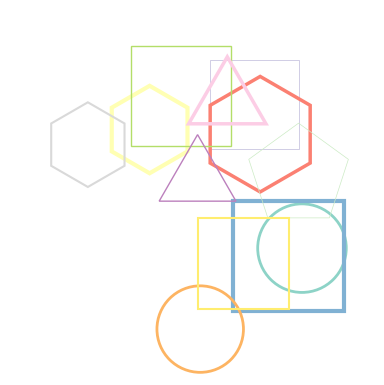[{"shape": "circle", "thickness": 2, "radius": 0.58, "center": [0.784, 0.355]}, {"shape": "hexagon", "thickness": 3, "radius": 0.57, "center": [0.389, 0.664]}, {"shape": "square", "thickness": 0.5, "radius": 0.58, "center": [0.66, 0.728]}, {"shape": "hexagon", "thickness": 2.5, "radius": 0.75, "center": [0.676, 0.651]}, {"shape": "square", "thickness": 3, "radius": 0.72, "center": [0.749, 0.335]}, {"shape": "circle", "thickness": 2, "radius": 0.56, "center": [0.52, 0.145]}, {"shape": "square", "thickness": 1, "radius": 0.65, "center": [0.471, 0.751]}, {"shape": "triangle", "thickness": 2.5, "radius": 0.58, "center": [0.59, 0.736]}, {"shape": "hexagon", "thickness": 1.5, "radius": 0.55, "center": [0.228, 0.624]}, {"shape": "triangle", "thickness": 1, "radius": 0.58, "center": [0.513, 0.535]}, {"shape": "pentagon", "thickness": 0.5, "radius": 0.68, "center": [0.776, 0.544]}, {"shape": "square", "thickness": 1.5, "radius": 0.59, "center": [0.632, 0.315]}]